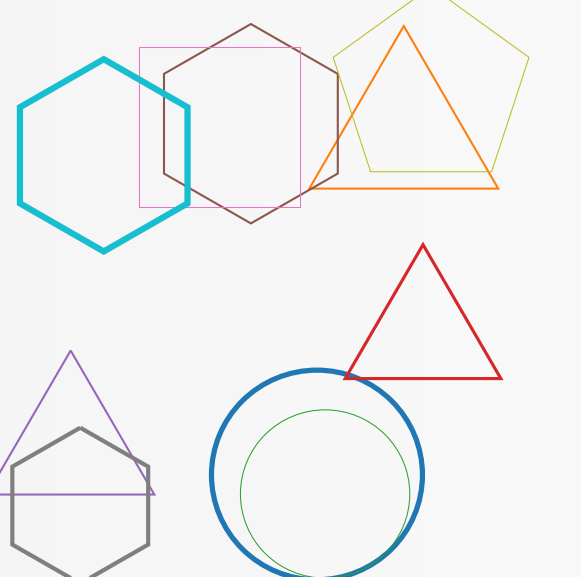[{"shape": "circle", "thickness": 2.5, "radius": 0.91, "center": [0.545, 0.177]}, {"shape": "triangle", "thickness": 1, "radius": 0.94, "center": [0.695, 0.766]}, {"shape": "circle", "thickness": 0.5, "radius": 0.73, "center": [0.559, 0.144]}, {"shape": "triangle", "thickness": 1.5, "radius": 0.77, "center": [0.728, 0.421]}, {"shape": "triangle", "thickness": 1, "radius": 0.83, "center": [0.122, 0.226]}, {"shape": "hexagon", "thickness": 1, "radius": 0.86, "center": [0.432, 0.785]}, {"shape": "square", "thickness": 0.5, "radius": 0.69, "center": [0.377, 0.778]}, {"shape": "hexagon", "thickness": 2, "radius": 0.67, "center": [0.138, 0.124]}, {"shape": "pentagon", "thickness": 0.5, "radius": 0.89, "center": [0.742, 0.845]}, {"shape": "hexagon", "thickness": 3, "radius": 0.83, "center": [0.178, 0.73]}]